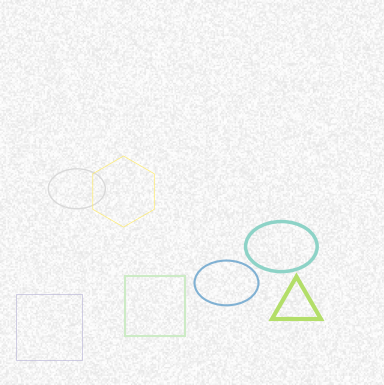[{"shape": "oval", "thickness": 2.5, "radius": 0.46, "center": [0.731, 0.36]}, {"shape": "square", "thickness": 0.5, "radius": 0.43, "center": [0.128, 0.151]}, {"shape": "oval", "thickness": 1.5, "radius": 0.42, "center": [0.588, 0.265]}, {"shape": "triangle", "thickness": 3, "radius": 0.37, "center": [0.77, 0.208]}, {"shape": "oval", "thickness": 1, "radius": 0.37, "center": [0.199, 0.51]}, {"shape": "square", "thickness": 1.5, "radius": 0.39, "center": [0.403, 0.205]}, {"shape": "hexagon", "thickness": 0.5, "radius": 0.46, "center": [0.321, 0.502]}]